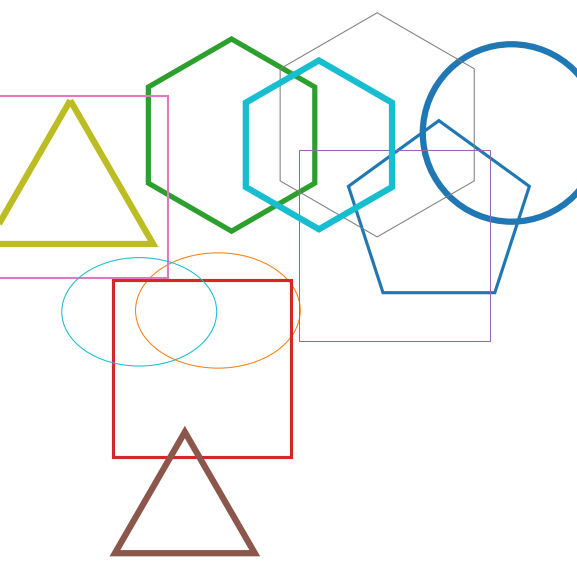[{"shape": "pentagon", "thickness": 1.5, "radius": 0.82, "center": [0.76, 0.626]}, {"shape": "circle", "thickness": 3, "radius": 0.77, "center": [0.886, 0.769]}, {"shape": "oval", "thickness": 0.5, "radius": 0.71, "center": [0.377, 0.461]}, {"shape": "hexagon", "thickness": 2.5, "radius": 0.83, "center": [0.401, 0.765]}, {"shape": "square", "thickness": 1.5, "radius": 0.77, "center": [0.349, 0.361]}, {"shape": "square", "thickness": 0.5, "radius": 0.83, "center": [0.682, 0.574]}, {"shape": "triangle", "thickness": 3, "radius": 0.7, "center": [0.32, 0.111]}, {"shape": "square", "thickness": 1, "radius": 0.79, "center": [0.134, 0.675]}, {"shape": "hexagon", "thickness": 0.5, "radius": 0.97, "center": [0.653, 0.783]}, {"shape": "triangle", "thickness": 3, "radius": 0.83, "center": [0.122, 0.66]}, {"shape": "hexagon", "thickness": 3, "radius": 0.73, "center": [0.552, 0.748]}, {"shape": "oval", "thickness": 0.5, "radius": 0.67, "center": [0.241, 0.459]}]